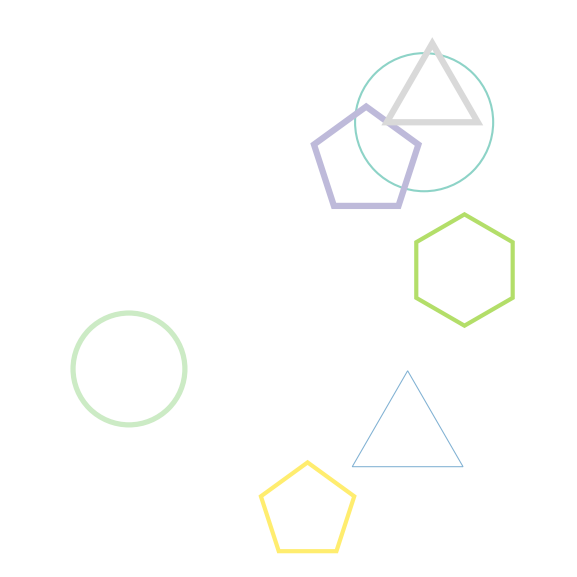[{"shape": "circle", "thickness": 1, "radius": 0.6, "center": [0.734, 0.788]}, {"shape": "pentagon", "thickness": 3, "radius": 0.48, "center": [0.634, 0.719]}, {"shape": "triangle", "thickness": 0.5, "radius": 0.55, "center": [0.706, 0.246]}, {"shape": "hexagon", "thickness": 2, "radius": 0.48, "center": [0.804, 0.532]}, {"shape": "triangle", "thickness": 3, "radius": 0.45, "center": [0.749, 0.833]}, {"shape": "circle", "thickness": 2.5, "radius": 0.48, "center": [0.223, 0.36]}, {"shape": "pentagon", "thickness": 2, "radius": 0.42, "center": [0.533, 0.113]}]